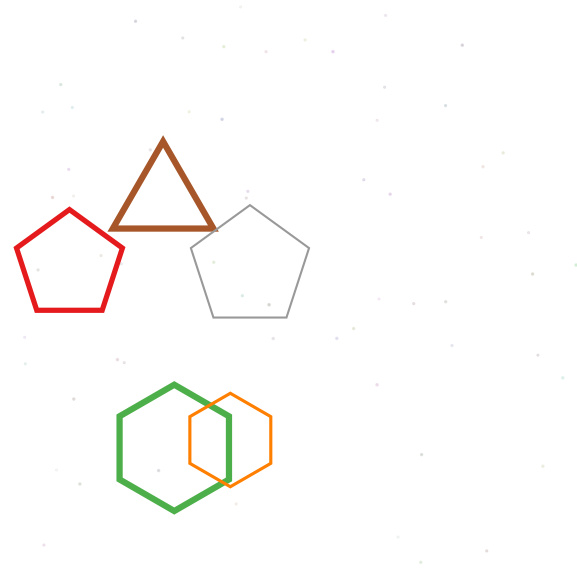[{"shape": "pentagon", "thickness": 2.5, "radius": 0.48, "center": [0.12, 0.54]}, {"shape": "hexagon", "thickness": 3, "radius": 0.55, "center": [0.302, 0.224]}, {"shape": "hexagon", "thickness": 1.5, "radius": 0.4, "center": [0.399, 0.237]}, {"shape": "triangle", "thickness": 3, "radius": 0.5, "center": [0.282, 0.654]}, {"shape": "pentagon", "thickness": 1, "radius": 0.54, "center": [0.433, 0.536]}]